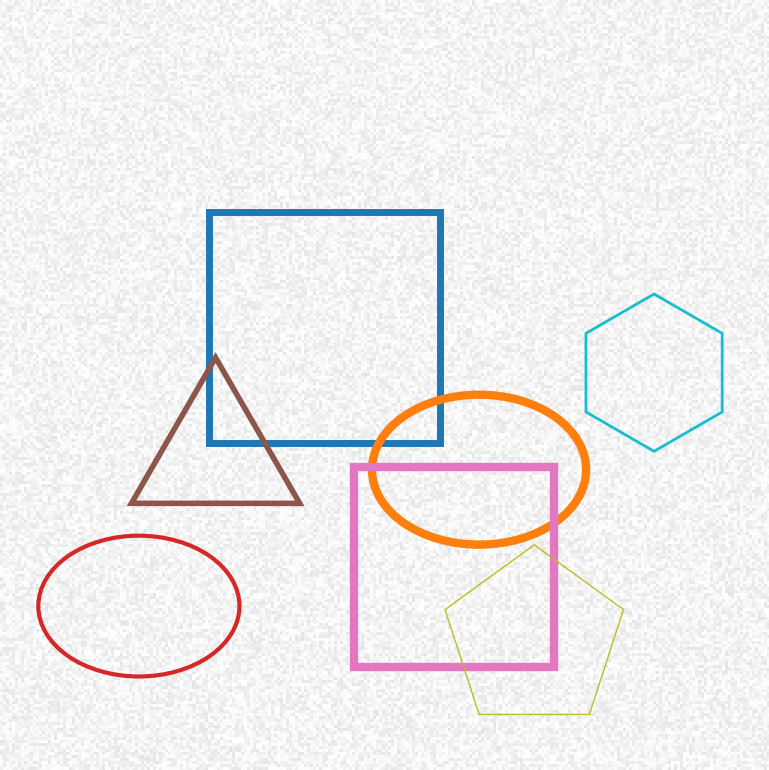[{"shape": "square", "thickness": 2.5, "radius": 0.75, "center": [0.421, 0.575]}, {"shape": "oval", "thickness": 3, "radius": 0.7, "center": [0.622, 0.39]}, {"shape": "oval", "thickness": 1.5, "radius": 0.65, "center": [0.18, 0.213]}, {"shape": "triangle", "thickness": 2, "radius": 0.63, "center": [0.28, 0.409]}, {"shape": "square", "thickness": 3, "radius": 0.65, "center": [0.589, 0.264]}, {"shape": "pentagon", "thickness": 0.5, "radius": 0.61, "center": [0.694, 0.171]}, {"shape": "hexagon", "thickness": 1, "radius": 0.51, "center": [0.849, 0.516]}]